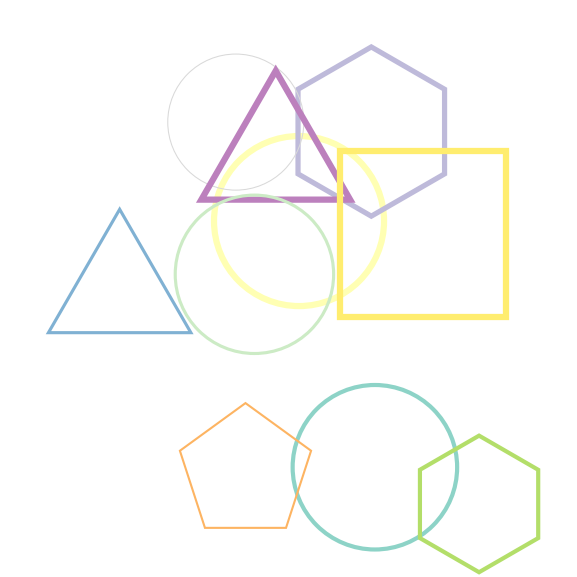[{"shape": "circle", "thickness": 2, "radius": 0.71, "center": [0.649, 0.19]}, {"shape": "circle", "thickness": 3, "radius": 0.74, "center": [0.518, 0.616]}, {"shape": "hexagon", "thickness": 2.5, "radius": 0.73, "center": [0.643, 0.771]}, {"shape": "triangle", "thickness": 1.5, "radius": 0.71, "center": [0.207, 0.494]}, {"shape": "pentagon", "thickness": 1, "radius": 0.6, "center": [0.425, 0.182]}, {"shape": "hexagon", "thickness": 2, "radius": 0.59, "center": [0.83, 0.127]}, {"shape": "circle", "thickness": 0.5, "radius": 0.59, "center": [0.408, 0.788]}, {"shape": "triangle", "thickness": 3, "radius": 0.74, "center": [0.477, 0.728]}, {"shape": "circle", "thickness": 1.5, "radius": 0.69, "center": [0.441, 0.524]}, {"shape": "square", "thickness": 3, "radius": 0.72, "center": [0.733, 0.594]}]